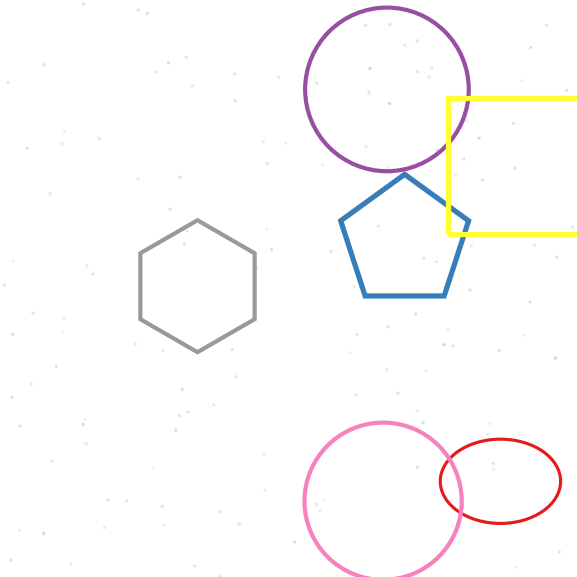[{"shape": "oval", "thickness": 1.5, "radius": 0.52, "center": [0.867, 0.166]}, {"shape": "pentagon", "thickness": 2.5, "radius": 0.58, "center": [0.701, 0.581]}, {"shape": "circle", "thickness": 2, "radius": 0.71, "center": [0.67, 0.844]}, {"shape": "square", "thickness": 2.5, "radius": 0.59, "center": [0.893, 0.712]}, {"shape": "circle", "thickness": 2, "radius": 0.68, "center": [0.663, 0.131]}, {"shape": "hexagon", "thickness": 2, "radius": 0.57, "center": [0.342, 0.504]}]